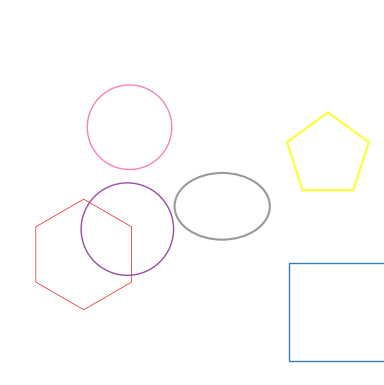[{"shape": "hexagon", "thickness": 0.5, "radius": 0.72, "center": [0.217, 0.339]}, {"shape": "square", "thickness": 1, "radius": 0.63, "center": [0.877, 0.19]}, {"shape": "circle", "thickness": 1, "radius": 0.6, "center": [0.331, 0.405]}, {"shape": "pentagon", "thickness": 1.5, "radius": 0.56, "center": [0.852, 0.596]}, {"shape": "circle", "thickness": 1, "radius": 0.55, "center": [0.336, 0.67]}, {"shape": "oval", "thickness": 1.5, "radius": 0.62, "center": [0.577, 0.464]}]